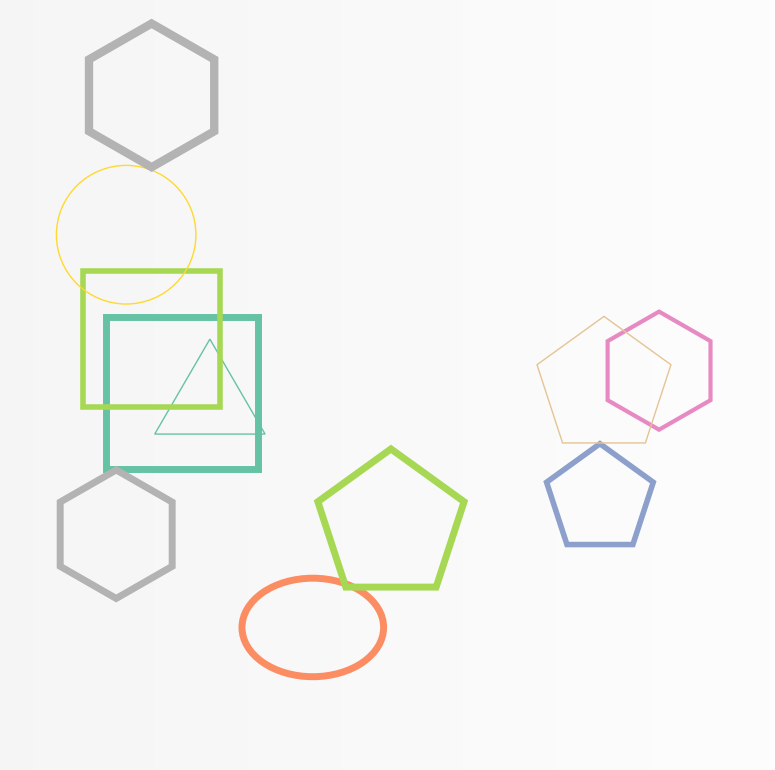[{"shape": "square", "thickness": 2.5, "radius": 0.49, "center": [0.235, 0.49]}, {"shape": "triangle", "thickness": 0.5, "radius": 0.41, "center": [0.271, 0.477]}, {"shape": "oval", "thickness": 2.5, "radius": 0.46, "center": [0.404, 0.185]}, {"shape": "pentagon", "thickness": 2, "radius": 0.36, "center": [0.774, 0.351]}, {"shape": "hexagon", "thickness": 1.5, "radius": 0.38, "center": [0.85, 0.519]}, {"shape": "pentagon", "thickness": 2.5, "radius": 0.5, "center": [0.504, 0.318]}, {"shape": "square", "thickness": 2, "radius": 0.44, "center": [0.196, 0.56]}, {"shape": "circle", "thickness": 0.5, "radius": 0.45, "center": [0.163, 0.695]}, {"shape": "pentagon", "thickness": 0.5, "radius": 0.45, "center": [0.779, 0.498]}, {"shape": "hexagon", "thickness": 2.5, "radius": 0.42, "center": [0.15, 0.306]}, {"shape": "hexagon", "thickness": 3, "radius": 0.47, "center": [0.196, 0.876]}]